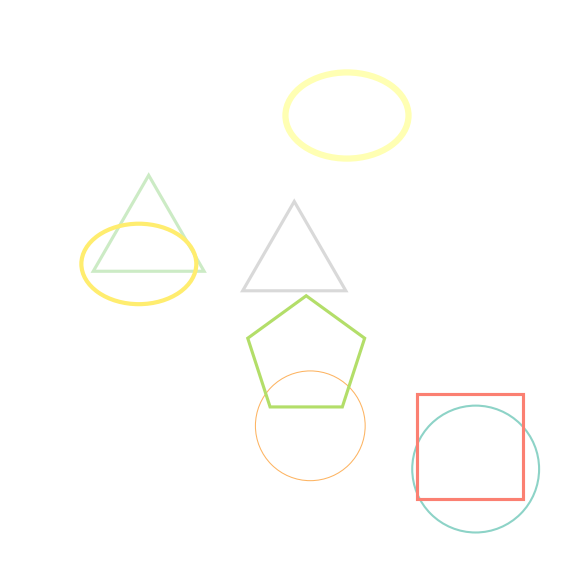[{"shape": "circle", "thickness": 1, "radius": 0.55, "center": [0.824, 0.187]}, {"shape": "oval", "thickness": 3, "radius": 0.53, "center": [0.601, 0.799]}, {"shape": "square", "thickness": 1.5, "radius": 0.46, "center": [0.814, 0.225]}, {"shape": "circle", "thickness": 0.5, "radius": 0.48, "center": [0.537, 0.262]}, {"shape": "pentagon", "thickness": 1.5, "radius": 0.53, "center": [0.53, 0.381]}, {"shape": "triangle", "thickness": 1.5, "radius": 0.52, "center": [0.51, 0.547]}, {"shape": "triangle", "thickness": 1.5, "radius": 0.55, "center": [0.257, 0.585]}, {"shape": "oval", "thickness": 2, "radius": 0.5, "center": [0.24, 0.542]}]